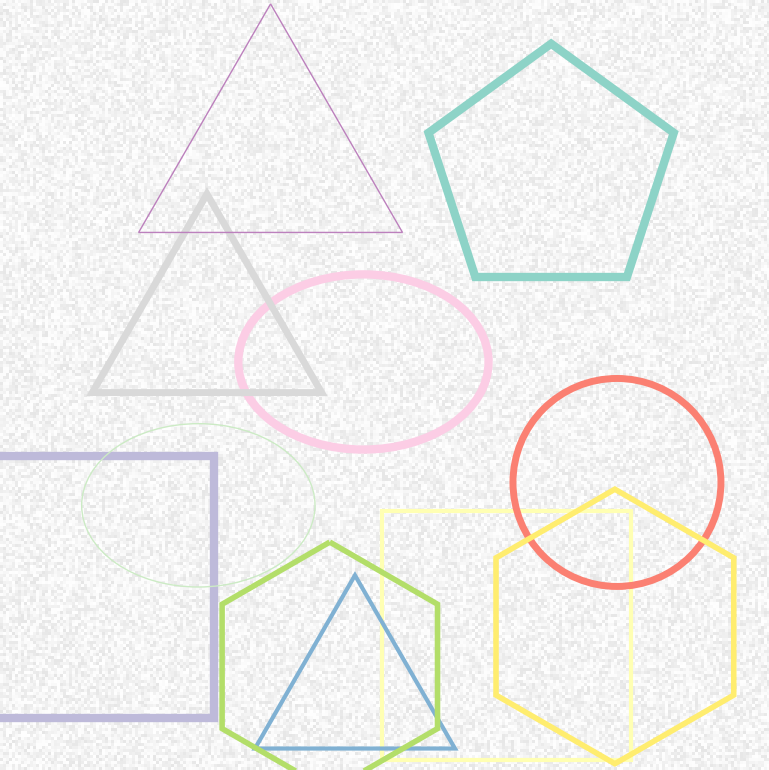[{"shape": "pentagon", "thickness": 3, "radius": 0.84, "center": [0.716, 0.776]}, {"shape": "square", "thickness": 1.5, "radius": 0.81, "center": [0.658, 0.174]}, {"shape": "square", "thickness": 3, "radius": 0.85, "center": [0.108, 0.237]}, {"shape": "circle", "thickness": 2.5, "radius": 0.68, "center": [0.801, 0.373]}, {"shape": "triangle", "thickness": 1.5, "radius": 0.75, "center": [0.461, 0.103]}, {"shape": "hexagon", "thickness": 2, "radius": 0.81, "center": [0.428, 0.135]}, {"shape": "oval", "thickness": 3, "radius": 0.81, "center": [0.472, 0.53]}, {"shape": "triangle", "thickness": 2.5, "radius": 0.86, "center": [0.269, 0.576]}, {"shape": "triangle", "thickness": 0.5, "radius": 0.99, "center": [0.351, 0.797]}, {"shape": "oval", "thickness": 0.5, "radius": 0.76, "center": [0.258, 0.344]}, {"shape": "hexagon", "thickness": 2, "radius": 0.89, "center": [0.799, 0.186]}]